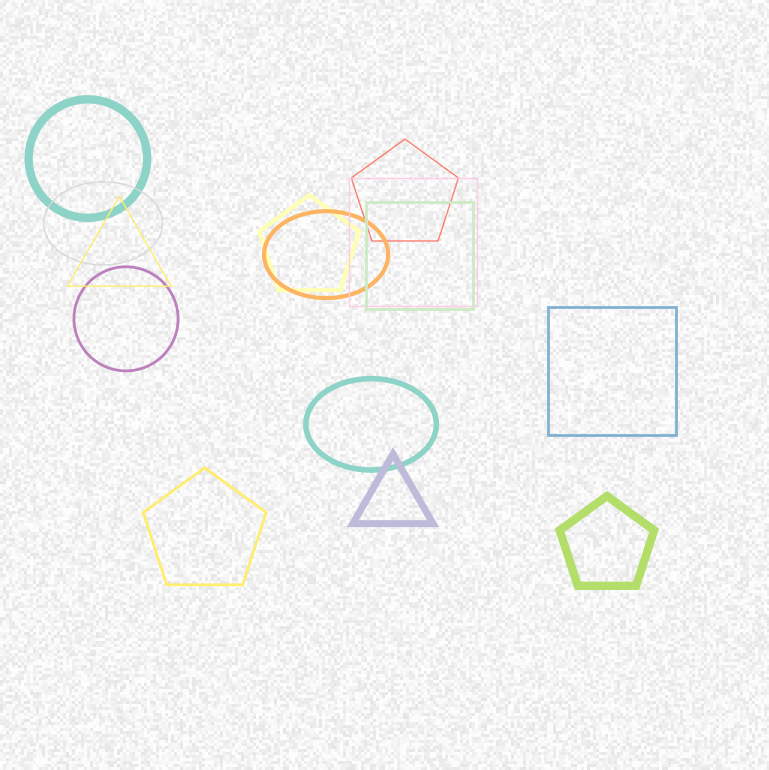[{"shape": "circle", "thickness": 3, "radius": 0.38, "center": [0.114, 0.794]}, {"shape": "oval", "thickness": 2, "radius": 0.42, "center": [0.482, 0.449]}, {"shape": "pentagon", "thickness": 1.5, "radius": 0.34, "center": [0.402, 0.678]}, {"shape": "triangle", "thickness": 2.5, "radius": 0.3, "center": [0.51, 0.35]}, {"shape": "pentagon", "thickness": 0.5, "radius": 0.37, "center": [0.526, 0.746]}, {"shape": "square", "thickness": 1, "radius": 0.42, "center": [0.795, 0.518]}, {"shape": "oval", "thickness": 1.5, "radius": 0.4, "center": [0.424, 0.669]}, {"shape": "pentagon", "thickness": 3, "radius": 0.32, "center": [0.788, 0.291]}, {"shape": "square", "thickness": 0.5, "radius": 0.41, "center": [0.537, 0.686]}, {"shape": "oval", "thickness": 0.5, "radius": 0.39, "center": [0.134, 0.71]}, {"shape": "circle", "thickness": 1, "radius": 0.34, "center": [0.164, 0.586]}, {"shape": "square", "thickness": 1, "radius": 0.35, "center": [0.545, 0.668]}, {"shape": "pentagon", "thickness": 1, "radius": 0.42, "center": [0.266, 0.309]}, {"shape": "triangle", "thickness": 0.5, "radius": 0.39, "center": [0.155, 0.667]}]